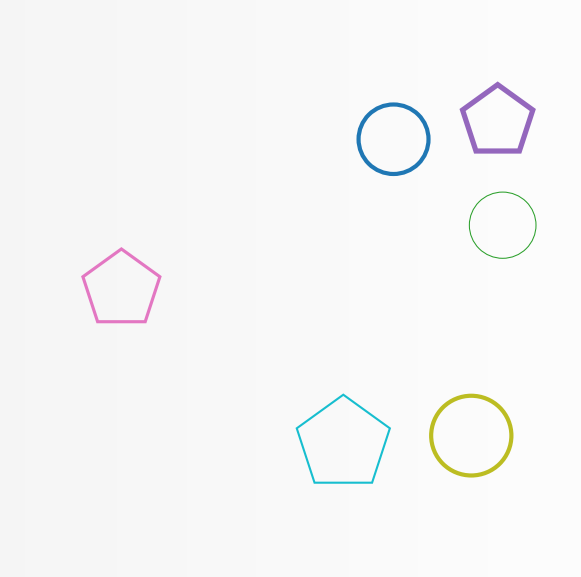[{"shape": "circle", "thickness": 2, "radius": 0.3, "center": [0.677, 0.758]}, {"shape": "circle", "thickness": 0.5, "radius": 0.29, "center": [0.865, 0.609]}, {"shape": "pentagon", "thickness": 2.5, "radius": 0.32, "center": [0.856, 0.789]}, {"shape": "pentagon", "thickness": 1.5, "radius": 0.35, "center": [0.209, 0.498]}, {"shape": "circle", "thickness": 2, "radius": 0.35, "center": [0.811, 0.245]}, {"shape": "pentagon", "thickness": 1, "radius": 0.42, "center": [0.591, 0.231]}]